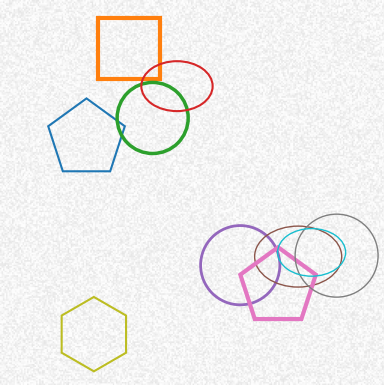[{"shape": "pentagon", "thickness": 1.5, "radius": 0.52, "center": [0.225, 0.64]}, {"shape": "square", "thickness": 3, "radius": 0.4, "center": [0.335, 0.874]}, {"shape": "circle", "thickness": 2.5, "radius": 0.46, "center": [0.396, 0.694]}, {"shape": "oval", "thickness": 1.5, "radius": 0.46, "center": [0.46, 0.776]}, {"shape": "circle", "thickness": 2, "radius": 0.51, "center": [0.624, 0.311]}, {"shape": "oval", "thickness": 1, "radius": 0.57, "center": [0.774, 0.334]}, {"shape": "pentagon", "thickness": 3, "radius": 0.52, "center": [0.722, 0.255]}, {"shape": "circle", "thickness": 1, "radius": 0.54, "center": [0.874, 0.336]}, {"shape": "hexagon", "thickness": 1.5, "radius": 0.48, "center": [0.244, 0.132]}, {"shape": "oval", "thickness": 1, "radius": 0.44, "center": [0.809, 0.344]}]